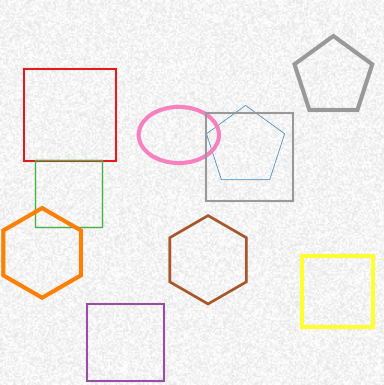[{"shape": "square", "thickness": 1.5, "radius": 0.59, "center": [0.182, 0.701]}, {"shape": "pentagon", "thickness": 0.5, "radius": 0.53, "center": [0.638, 0.62]}, {"shape": "square", "thickness": 1, "radius": 0.43, "center": [0.178, 0.498]}, {"shape": "square", "thickness": 1.5, "radius": 0.5, "center": [0.325, 0.112]}, {"shape": "hexagon", "thickness": 3, "radius": 0.58, "center": [0.109, 0.343]}, {"shape": "square", "thickness": 3, "radius": 0.46, "center": [0.876, 0.243]}, {"shape": "hexagon", "thickness": 2, "radius": 0.57, "center": [0.54, 0.325]}, {"shape": "oval", "thickness": 3, "radius": 0.52, "center": [0.464, 0.649]}, {"shape": "pentagon", "thickness": 3, "radius": 0.53, "center": [0.866, 0.8]}, {"shape": "square", "thickness": 1.5, "radius": 0.57, "center": [0.648, 0.592]}]